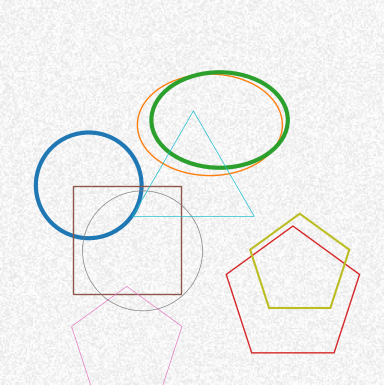[{"shape": "circle", "thickness": 3, "radius": 0.69, "center": [0.23, 0.519]}, {"shape": "oval", "thickness": 1, "radius": 0.94, "center": [0.545, 0.676]}, {"shape": "oval", "thickness": 3, "radius": 0.89, "center": [0.57, 0.688]}, {"shape": "pentagon", "thickness": 1, "radius": 0.91, "center": [0.761, 0.231]}, {"shape": "square", "thickness": 1, "radius": 0.7, "center": [0.329, 0.376]}, {"shape": "pentagon", "thickness": 0.5, "radius": 0.75, "center": [0.329, 0.105]}, {"shape": "circle", "thickness": 0.5, "radius": 0.78, "center": [0.37, 0.348]}, {"shape": "pentagon", "thickness": 1.5, "radius": 0.68, "center": [0.779, 0.31]}, {"shape": "triangle", "thickness": 0.5, "radius": 0.91, "center": [0.502, 0.529]}]